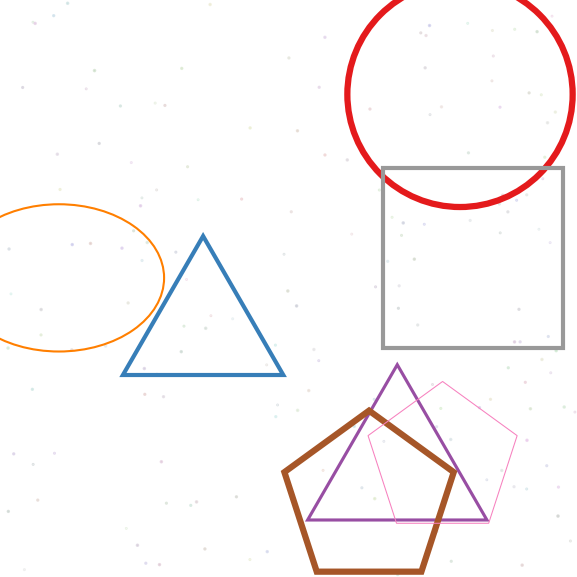[{"shape": "circle", "thickness": 3, "radius": 0.98, "center": [0.797, 0.836]}, {"shape": "triangle", "thickness": 2, "radius": 0.8, "center": [0.352, 0.43]}, {"shape": "triangle", "thickness": 1.5, "radius": 0.9, "center": [0.688, 0.188]}, {"shape": "oval", "thickness": 1, "radius": 0.91, "center": [0.102, 0.518]}, {"shape": "pentagon", "thickness": 3, "radius": 0.77, "center": [0.639, 0.134]}, {"shape": "pentagon", "thickness": 0.5, "radius": 0.68, "center": [0.766, 0.203]}, {"shape": "square", "thickness": 2, "radius": 0.78, "center": [0.819, 0.552]}]